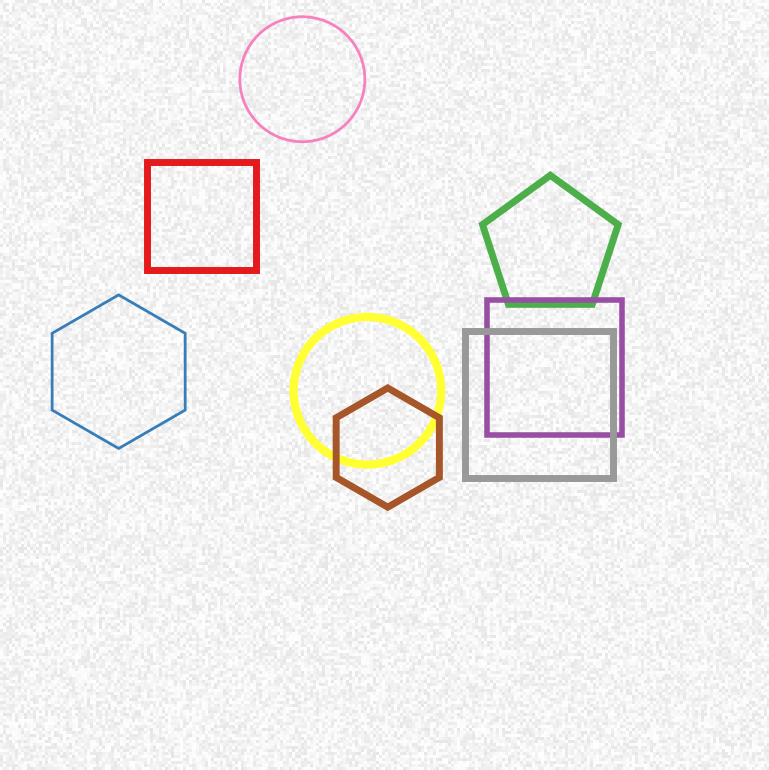[{"shape": "square", "thickness": 2.5, "radius": 0.35, "center": [0.261, 0.719]}, {"shape": "hexagon", "thickness": 1, "radius": 0.5, "center": [0.154, 0.517]}, {"shape": "pentagon", "thickness": 2.5, "radius": 0.46, "center": [0.715, 0.68]}, {"shape": "square", "thickness": 2, "radius": 0.44, "center": [0.72, 0.523]}, {"shape": "circle", "thickness": 3, "radius": 0.48, "center": [0.477, 0.493]}, {"shape": "hexagon", "thickness": 2.5, "radius": 0.39, "center": [0.504, 0.419]}, {"shape": "circle", "thickness": 1, "radius": 0.41, "center": [0.393, 0.897]}, {"shape": "square", "thickness": 2.5, "radius": 0.48, "center": [0.7, 0.475]}]